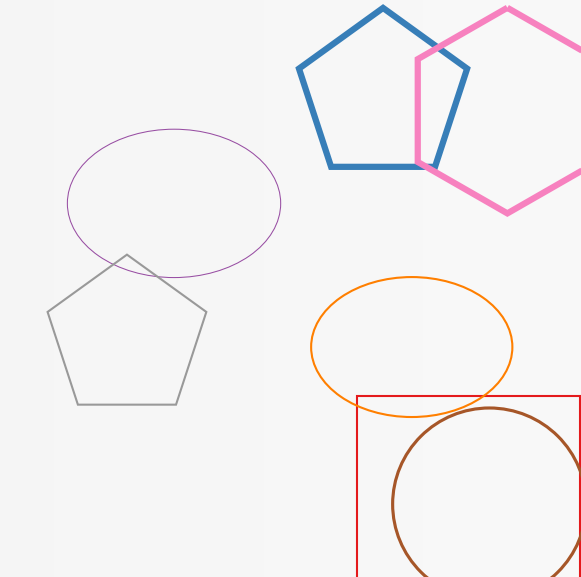[{"shape": "square", "thickness": 1, "radius": 0.96, "center": [0.806, 0.122]}, {"shape": "pentagon", "thickness": 3, "radius": 0.76, "center": [0.659, 0.833]}, {"shape": "oval", "thickness": 0.5, "radius": 0.92, "center": [0.299, 0.647]}, {"shape": "oval", "thickness": 1, "radius": 0.87, "center": [0.708, 0.398]}, {"shape": "circle", "thickness": 1.5, "radius": 0.83, "center": [0.842, 0.126]}, {"shape": "hexagon", "thickness": 3, "radius": 0.89, "center": [0.873, 0.808]}, {"shape": "pentagon", "thickness": 1, "radius": 0.72, "center": [0.218, 0.415]}]